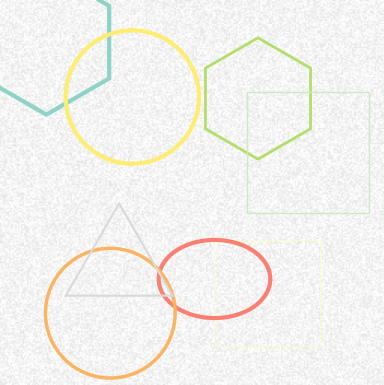[{"shape": "hexagon", "thickness": 3, "radius": 0.94, "center": [0.121, 0.89]}, {"shape": "square", "thickness": 0.5, "radius": 0.69, "center": [0.693, 0.238]}, {"shape": "oval", "thickness": 3, "radius": 0.72, "center": [0.557, 0.275]}, {"shape": "circle", "thickness": 2.5, "radius": 0.84, "center": [0.287, 0.187]}, {"shape": "hexagon", "thickness": 2, "radius": 0.79, "center": [0.67, 0.744]}, {"shape": "triangle", "thickness": 1.5, "radius": 0.8, "center": [0.309, 0.312]}, {"shape": "square", "thickness": 1, "radius": 0.79, "center": [0.8, 0.604]}, {"shape": "circle", "thickness": 3, "radius": 0.87, "center": [0.344, 0.748]}]